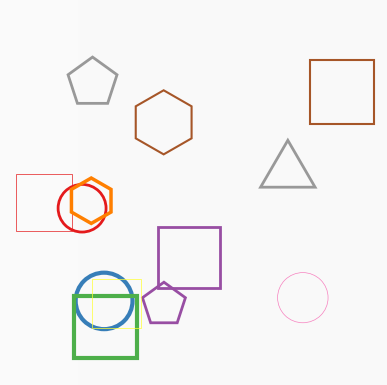[{"shape": "circle", "thickness": 2, "radius": 0.31, "center": [0.212, 0.459]}, {"shape": "square", "thickness": 0.5, "radius": 0.37, "center": [0.114, 0.475]}, {"shape": "circle", "thickness": 3, "radius": 0.37, "center": [0.269, 0.218]}, {"shape": "square", "thickness": 3, "radius": 0.4, "center": [0.272, 0.15]}, {"shape": "pentagon", "thickness": 2, "radius": 0.29, "center": [0.423, 0.209]}, {"shape": "square", "thickness": 2, "radius": 0.4, "center": [0.487, 0.331]}, {"shape": "hexagon", "thickness": 2.5, "radius": 0.29, "center": [0.235, 0.479]}, {"shape": "square", "thickness": 0.5, "radius": 0.31, "center": [0.301, 0.212]}, {"shape": "hexagon", "thickness": 1.5, "radius": 0.42, "center": [0.422, 0.682]}, {"shape": "square", "thickness": 1.5, "radius": 0.41, "center": [0.883, 0.761]}, {"shape": "circle", "thickness": 0.5, "radius": 0.33, "center": [0.781, 0.227]}, {"shape": "pentagon", "thickness": 2, "radius": 0.33, "center": [0.239, 0.785]}, {"shape": "triangle", "thickness": 2, "radius": 0.41, "center": [0.743, 0.554]}]